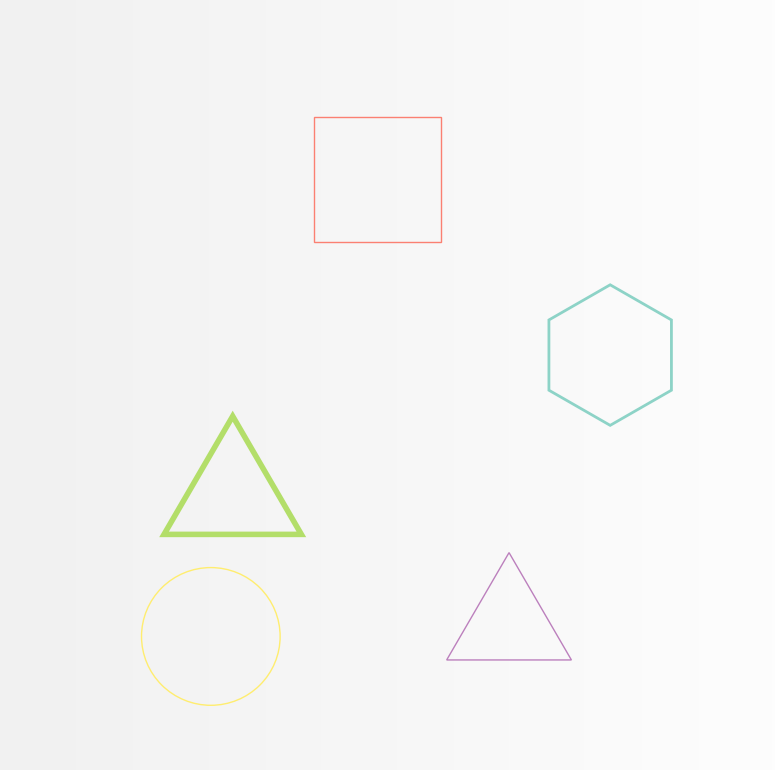[{"shape": "hexagon", "thickness": 1, "radius": 0.46, "center": [0.787, 0.539]}, {"shape": "square", "thickness": 0.5, "radius": 0.41, "center": [0.487, 0.767]}, {"shape": "triangle", "thickness": 2, "radius": 0.51, "center": [0.3, 0.357]}, {"shape": "triangle", "thickness": 0.5, "radius": 0.46, "center": [0.657, 0.189]}, {"shape": "circle", "thickness": 0.5, "radius": 0.45, "center": [0.272, 0.173]}]